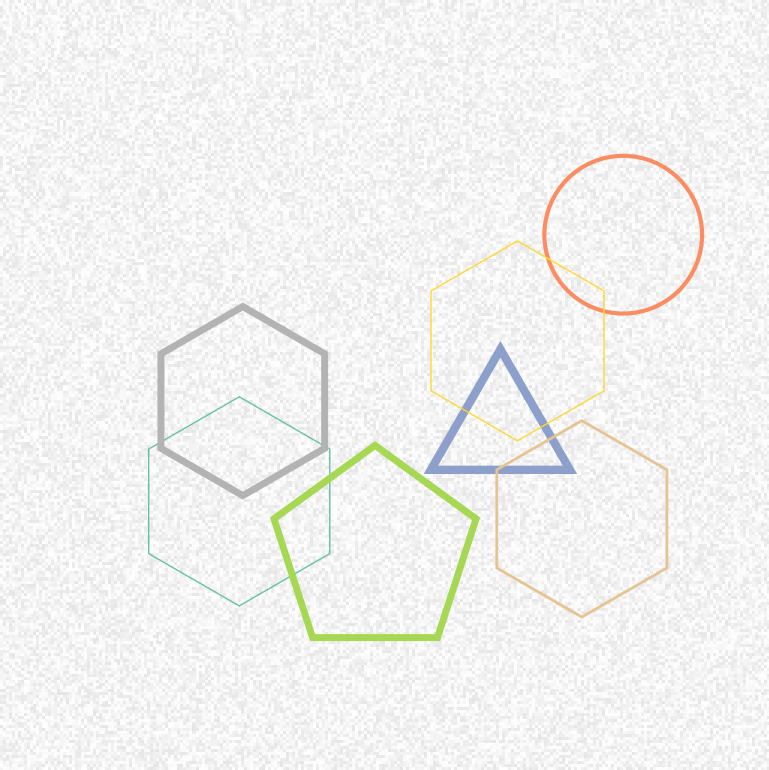[{"shape": "hexagon", "thickness": 0.5, "radius": 0.68, "center": [0.311, 0.349]}, {"shape": "circle", "thickness": 1.5, "radius": 0.51, "center": [0.809, 0.695]}, {"shape": "triangle", "thickness": 3, "radius": 0.52, "center": [0.65, 0.442]}, {"shape": "pentagon", "thickness": 2.5, "radius": 0.69, "center": [0.487, 0.284]}, {"shape": "hexagon", "thickness": 0.5, "radius": 0.65, "center": [0.672, 0.557]}, {"shape": "hexagon", "thickness": 1, "radius": 0.64, "center": [0.756, 0.326]}, {"shape": "hexagon", "thickness": 2.5, "radius": 0.61, "center": [0.315, 0.479]}]